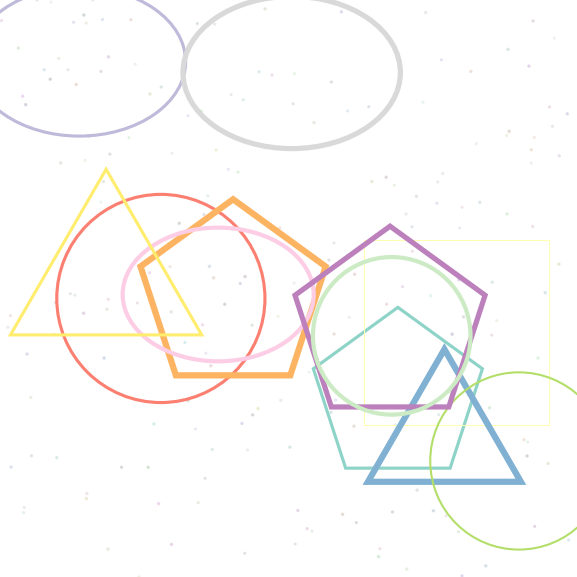[{"shape": "pentagon", "thickness": 1.5, "radius": 0.77, "center": [0.689, 0.313]}, {"shape": "square", "thickness": 0.5, "radius": 0.8, "center": [0.79, 0.423]}, {"shape": "oval", "thickness": 1.5, "radius": 0.92, "center": [0.137, 0.892]}, {"shape": "circle", "thickness": 1.5, "radius": 0.9, "center": [0.279, 0.482]}, {"shape": "triangle", "thickness": 3, "radius": 0.76, "center": [0.77, 0.241]}, {"shape": "pentagon", "thickness": 3, "radius": 0.84, "center": [0.404, 0.486]}, {"shape": "circle", "thickness": 1, "radius": 0.77, "center": [0.898, 0.201]}, {"shape": "oval", "thickness": 2, "radius": 0.83, "center": [0.378, 0.489]}, {"shape": "oval", "thickness": 2.5, "radius": 0.94, "center": [0.505, 0.874]}, {"shape": "pentagon", "thickness": 2.5, "radius": 0.87, "center": [0.675, 0.434]}, {"shape": "circle", "thickness": 2, "radius": 0.68, "center": [0.678, 0.418]}, {"shape": "triangle", "thickness": 1.5, "radius": 0.96, "center": [0.184, 0.515]}]